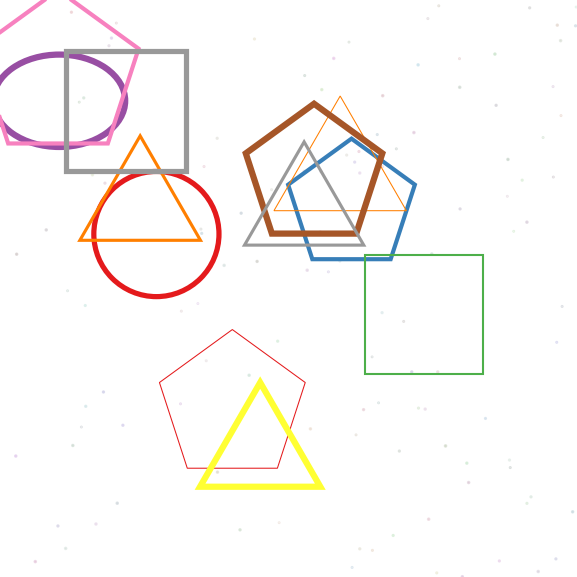[{"shape": "pentagon", "thickness": 0.5, "radius": 0.66, "center": [0.402, 0.296]}, {"shape": "circle", "thickness": 2.5, "radius": 0.54, "center": [0.271, 0.594]}, {"shape": "pentagon", "thickness": 2, "radius": 0.58, "center": [0.609, 0.644]}, {"shape": "square", "thickness": 1, "radius": 0.51, "center": [0.734, 0.454]}, {"shape": "oval", "thickness": 3, "radius": 0.57, "center": [0.103, 0.825]}, {"shape": "triangle", "thickness": 0.5, "radius": 0.66, "center": [0.589, 0.7]}, {"shape": "triangle", "thickness": 1.5, "radius": 0.6, "center": [0.243, 0.643]}, {"shape": "triangle", "thickness": 3, "radius": 0.6, "center": [0.451, 0.216]}, {"shape": "pentagon", "thickness": 3, "radius": 0.62, "center": [0.544, 0.695]}, {"shape": "pentagon", "thickness": 2, "radius": 0.73, "center": [0.1, 0.869]}, {"shape": "triangle", "thickness": 1.5, "radius": 0.6, "center": [0.527, 0.634]}, {"shape": "square", "thickness": 2.5, "radius": 0.52, "center": [0.218, 0.806]}]